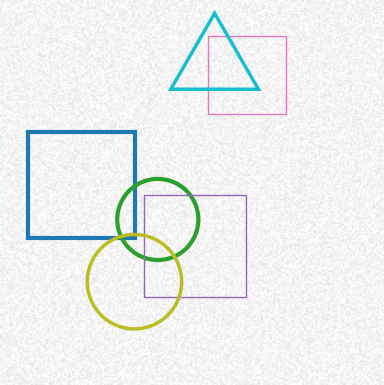[{"shape": "square", "thickness": 3, "radius": 0.69, "center": [0.212, 0.52]}, {"shape": "circle", "thickness": 3, "radius": 0.53, "center": [0.41, 0.43]}, {"shape": "square", "thickness": 1, "radius": 0.66, "center": [0.507, 0.362]}, {"shape": "square", "thickness": 1, "radius": 0.51, "center": [0.641, 0.806]}, {"shape": "circle", "thickness": 2.5, "radius": 0.61, "center": [0.349, 0.268]}, {"shape": "triangle", "thickness": 2.5, "radius": 0.66, "center": [0.557, 0.834]}]